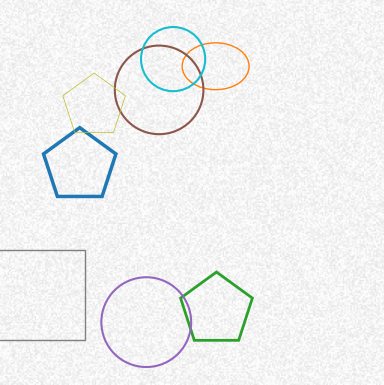[{"shape": "pentagon", "thickness": 2.5, "radius": 0.49, "center": [0.207, 0.57]}, {"shape": "oval", "thickness": 1, "radius": 0.43, "center": [0.56, 0.828]}, {"shape": "pentagon", "thickness": 2, "radius": 0.49, "center": [0.562, 0.195]}, {"shape": "circle", "thickness": 1.5, "radius": 0.58, "center": [0.38, 0.163]}, {"shape": "circle", "thickness": 1.5, "radius": 0.58, "center": [0.413, 0.767]}, {"shape": "square", "thickness": 1, "radius": 0.58, "center": [0.103, 0.235]}, {"shape": "pentagon", "thickness": 0.5, "radius": 0.43, "center": [0.244, 0.725]}, {"shape": "circle", "thickness": 1.5, "radius": 0.42, "center": [0.45, 0.846]}]